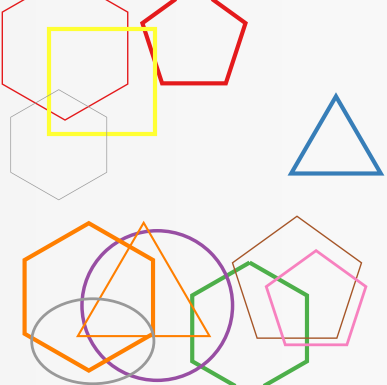[{"shape": "hexagon", "thickness": 1, "radius": 0.93, "center": [0.168, 0.875]}, {"shape": "pentagon", "thickness": 3, "radius": 0.7, "center": [0.501, 0.897]}, {"shape": "triangle", "thickness": 3, "radius": 0.67, "center": [0.867, 0.616]}, {"shape": "hexagon", "thickness": 3, "radius": 0.85, "center": [0.644, 0.147]}, {"shape": "circle", "thickness": 2.5, "radius": 0.97, "center": [0.406, 0.206]}, {"shape": "triangle", "thickness": 1.5, "radius": 0.98, "center": [0.371, 0.225]}, {"shape": "hexagon", "thickness": 3, "radius": 0.96, "center": [0.229, 0.229]}, {"shape": "square", "thickness": 3, "radius": 0.68, "center": [0.263, 0.789]}, {"shape": "pentagon", "thickness": 1, "radius": 0.87, "center": [0.766, 0.263]}, {"shape": "pentagon", "thickness": 2, "radius": 0.68, "center": [0.816, 0.214]}, {"shape": "oval", "thickness": 2, "radius": 0.79, "center": [0.24, 0.114]}, {"shape": "hexagon", "thickness": 0.5, "radius": 0.72, "center": [0.152, 0.624]}]